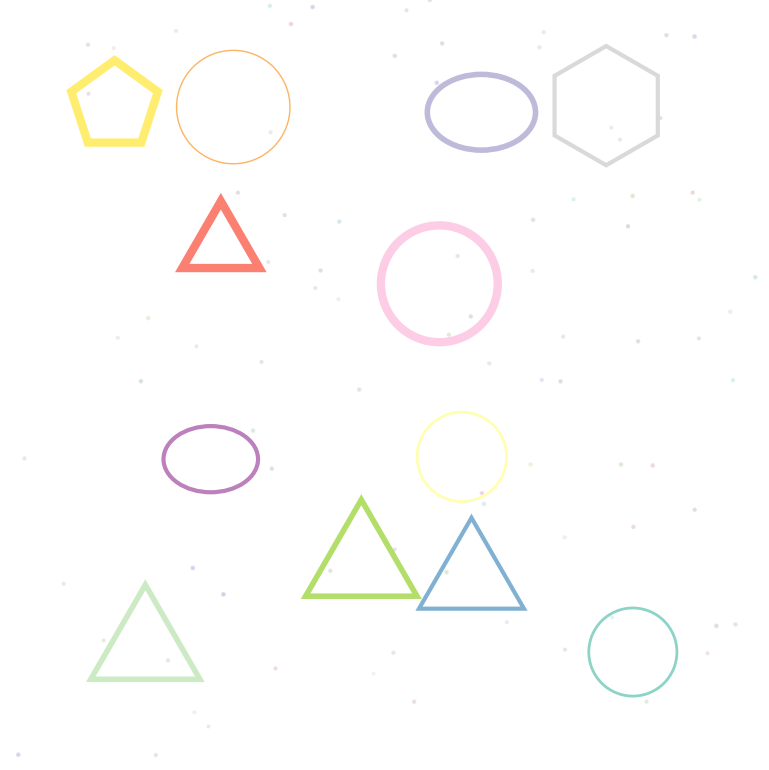[{"shape": "circle", "thickness": 1, "radius": 0.29, "center": [0.822, 0.153]}, {"shape": "circle", "thickness": 1, "radius": 0.29, "center": [0.6, 0.407]}, {"shape": "oval", "thickness": 2, "radius": 0.35, "center": [0.625, 0.854]}, {"shape": "triangle", "thickness": 3, "radius": 0.29, "center": [0.287, 0.681]}, {"shape": "triangle", "thickness": 1.5, "radius": 0.39, "center": [0.612, 0.249]}, {"shape": "circle", "thickness": 0.5, "radius": 0.37, "center": [0.303, 0.861]}, {"shape": "triangle", "thickness": 2, "radius": 0.42, "center": [0.469, 0.267]}, {"shape": "circle", "thickness": 3, "radius": 0.38, "center": [0.571, 0.631]}, {"shape": "hexagon", "thickness": 1.5, "radius": 0.39, "center": [0.787, 0.863]}, {"shape": "oval", "thickness": 1.5, "radius": 0.31, "center": [0.274, 0.404]}, {"shape": "triangle", "thickness": 2, "radius": 0.41, "center": [0.189, 0.159]}, {"shape": "pentagon", "thickness": 3, "radius": 0.3, "center": [0.149, 0.863]}]